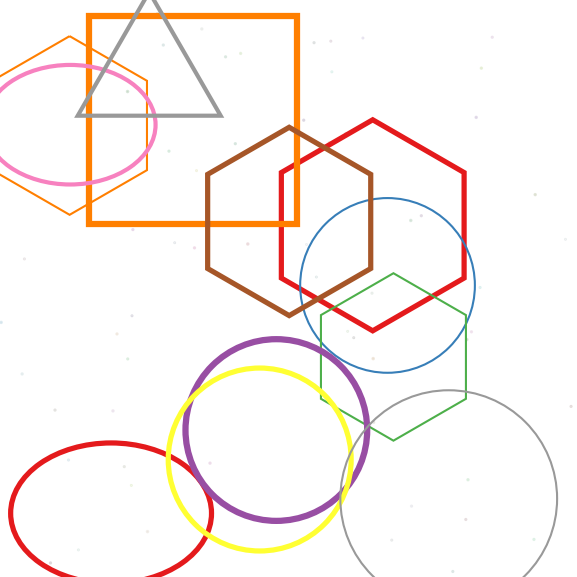[{"shape": "oval", "thickness": 2.5, "radius": 0.87, "center": [0.192, 0.11]}, {"shape": "hexagon", "thickness": 2.5, "radius": 0.91, "center": [0.645, 0.609]}, {"shape": "circle", "thickness": 1, "radius": 0.76, "center": [0.671, 0.505]}, {"shape": "hexagon", "thickness": 1, "radius": 0.72, "center": [0.681, 0.381]}, {"shape": "circle", "thickness": 3, "radius": 0.79, "center": [0.479, 0.254]}, {"shape": "hexagon", "thickness": 1, "radius": 0.77, "center": [0.121, 0.782]}, {"shape": "square", "thickness": 3, "radius": 0.9, "center": [0.334, 0.792]}, {"shape": "circle", "thickness": 2.5, "radius": 0.79, "center": [0.45, 0.203]}, {"shape": "hexagon", "thickness": 2.5, "radius": 0.82, "center": [0.501, 0.616]}, {"shape": "oval", "thickness": 2, "radius": 0.74, "center": [0.122, 0.783]}, {"shape": "circle", "thickness": 1, "radius": 0.94, "center": [0.777, 0.136]}, {"shape": "triangle", "thickness": 2, "radius": 0.71, "center": [0.258, 0.87]}]